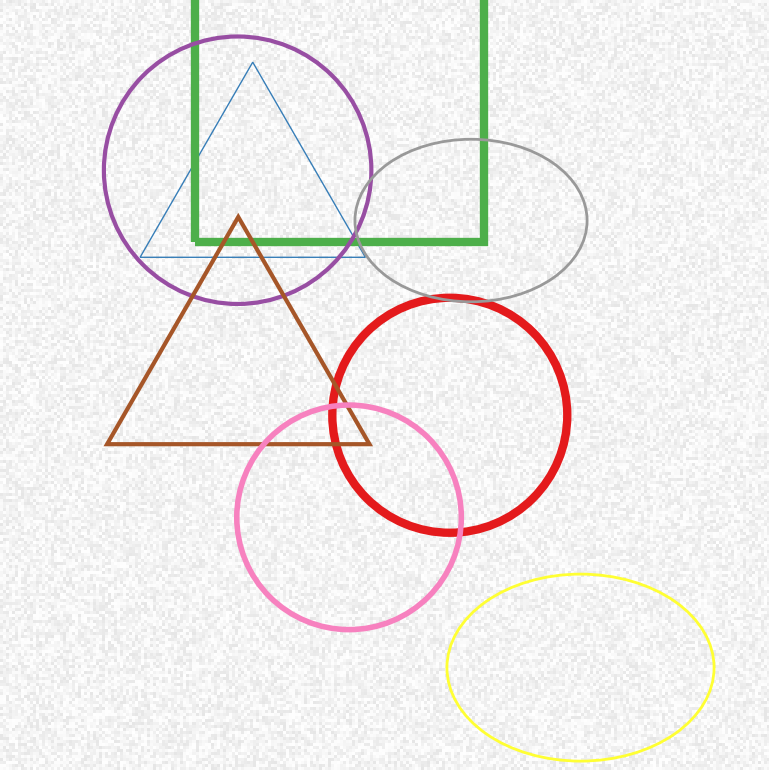[{"shape": "circle", "thickness": 3, "radius": 0.76, "center": [0.584, 0.461]}, {"shape": "triangle", "thickness": 0.5, "radius": 0.84, "center": [0.328, 0.75]}, {"shape": "square", "thickness": 3, "radius": 0.94, "center": [0.441, 0.874]}, {"shape": "circle", "thickness": 1.5, "radius": 0.87, "center": [0.309, 0.779]}, {"shape": "oval", "thickness": 1, "radius": 0.87, "center": [0.754, 0.133]}, {"shape": "triangle", "thickness": 1.5, "radius": 0.98, "center": [0.309, 0.521]}, {"shape": "circle", "thickness": 2, "radius": 0.73, "center": [0.453, 0.328]}, {"shape": "oval", "thickness": 1, "radius": 0.75, "center": [0.612, 0.714]}]